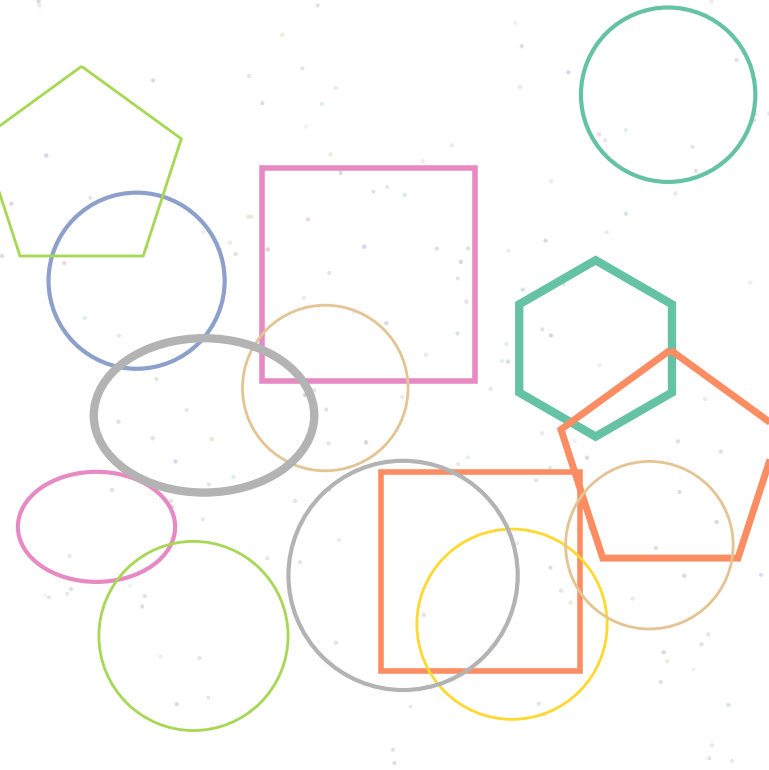[{"shape": "circle", "thickness": 1.5, "radius": 0.57, "center": [0.868, 0.877]}, {"shape": "hexagon", "thickness": 3, "radius": 0.57, "center": [0.774, 0.548]}, {"shape": "pentagon", "thickness": 2.5, "radius": 0.75, "center": [0.871, 0.396]}, {"shape": "square", "thickness": 2, "radius": 0.65, "center": [0.624, 0.258]}, {"shape": "circle", "thickness": 1.5, "radius": 0.57, "center": [0.177, 0.635]}, {"shape": "oval", "thickness": 1.5, "radius": 0.51, "center": [0.125, 0.316]}, {"shape": "square", "thickness": 2, "radius": 0.69, "center": [0.479, 0.643]}, {"shape": "circle", "thickness": 1, "radius": 0.61, "center": [0.251, 0.174]}, {"shape": "pentagon", "thickness": 1, "radius": 0.68, "center": [0.106, 0.778]}, {"shape": "circle", "thickness": 1, "radius": 0.62, "center": [0.665, 0.189]}, {"shape": "circle", "thickness": 1, "radius": 0.54, "center": [0.422, 0.496]}, {"shape": "circle", "thickness": 1, "radius": 0.54, "center": [0.843, 0.292]}, {"shape": "oval", "thickness": 3, "radius": 0.72, "center": [0.265, 0.461]}, {"shape": "circle", "thickness": 1.5, "radius": 0.74, "center": [0.523, 0.253]}]